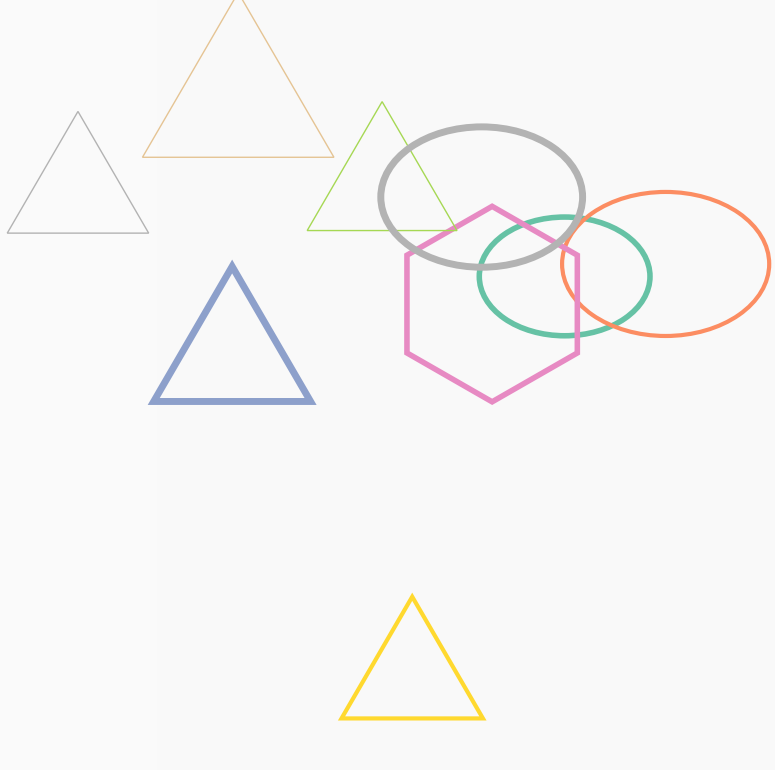[{"shape": "oval", "thickness": 2, "radius": 0.55, "center": [0.729, 0.641]}, {"shape": "oval", "thickness": 1.5, "radius": 0.67, "center": [0.859, 0.657]}, {"shape": "triangle", "thickness": 2.5, "radius": 0.58, "center": [0.3, 0.537]}, {"shape": "hexagon", "thickness": 2, "radius": 0.63, "center": [0.635, 0.605]}, {"shape": "triangle", "thickness": 0.5, "radius": 0.56, "center": [0.493, 0.756]}, {"shape": "triangle", "thickness": 1.5, "radius": 0.53, "center": [0.532, 0.12]}, {"shape": "triangle", "thickness": 0.5, "radius": 0.71, "center": [0.307, 0.867]}, {"shape": "oval", "thickness": 2.5, "radius": 0.65, "center": [0.622, 0.744]}, {"shape": "triangle", "thickness": 0.5, "radius": 0.53, "center": [0.101, 0.75]}]